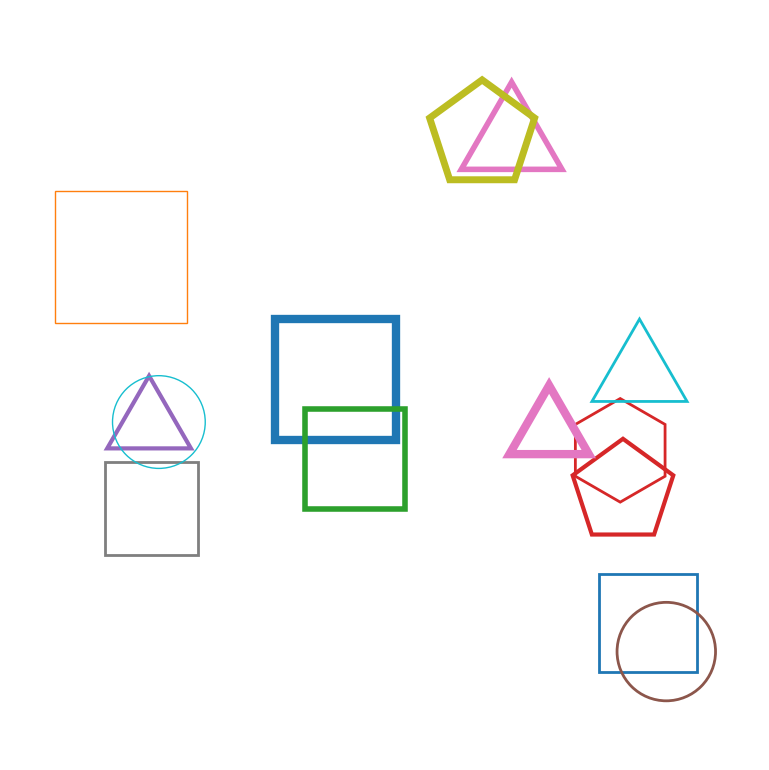[{"shape": "square", "thickness": 3, "radius": 0.39, "center": [0.436, 0.507]}, {"shape": "square", "thickness": 1, "radius": 0.32, "center": [0.841, 0.191]}, {"shape": "square", "thickness": 0.5, "radius": 0.43, "center": [0.157, 0.666]}, {"shape": "square", "thickness": 2, "radius": 0.32, "center": [0.461, 0.404]}, {"shape": "hexagon", "thickness": 1, "radius": 0.34, "center": [0.805, 0.415]}, {"shape": "pentagon", "thickness": 1.5, "radius": 0.34, "center": [0.809, 0.361]}, {"shape": "triangle", "thickness": 1.5, "radius": 0.31, "center": [0.194, 0.449]}, {"shape": "circle", "thickness": 1, "radius": 0.32, "center": [0.865, 0.154]}, {"shape": "triangle", "thickness": 2, "radius": 0.38, "center": [0.664, 0.818]}, {"shape": "triangle", "thickness": 3, "radius": 0.3, "center": [0.713, 0.44]}, {"shape": "square", "thickness": 1, "radius": 0.3, "center": [0.197, 0.34]}, {"shape": "pentagon", "thickness": 2.5, "radius": 0.36, "center": [0.626, 0.825]}, {"shape": "circle", "thickness": 0.5, "radius": 0.3, "center": [0.206, 0.452]}, {"shape": "triangle", "thickness": 1, "radius": 0.36, "center": [0.831, 0.514]}]